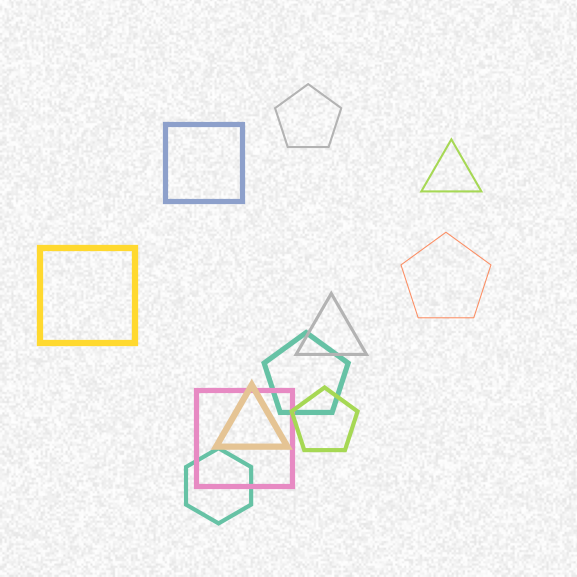[{"shape": "hexagon", "thickness": 2, "radius": 0.33, "center": [0.378, 0.158]}, {"shape": "pentagon", "thickness": 2.5, "radius": 0.38, "center": [0.53, 0.347]}, {"shape": "pentagon", "thickness": 0.5, "radius": 0.41, "center": [0.772, 0.515]}, {"shape": "square", "thickness": 2.5, "radius": 0.33, "center": [0.352, 0.718]}, {"shape": "square", "thickness": 2.5, "radius": 0.41, "center": [0.423, 0.24]}, {"shape": "pentagon", "thickness": 2, "radius": 0.3, "center": [0.562, 0.268]}, {"shape": "triangle", "thickness": 1, "radius": 0.3, "center": [0.782, 0.698]}, {"shape": "square", "thickness": 3, "radius": 0.41, "center": [0.151, 0.488]}, {"shape": "triangle", "thickness": 3, "radius": 0.36, "center": [0.436, 0.261]}, {"shape": "triangle", "thickness": 1.5, "radius": 0.35, "center": [0.574, 0.421]}, {"shape": "pentagon", "thickness": 1, "radius": 0.3, "center": [0.534, 0.793]}]